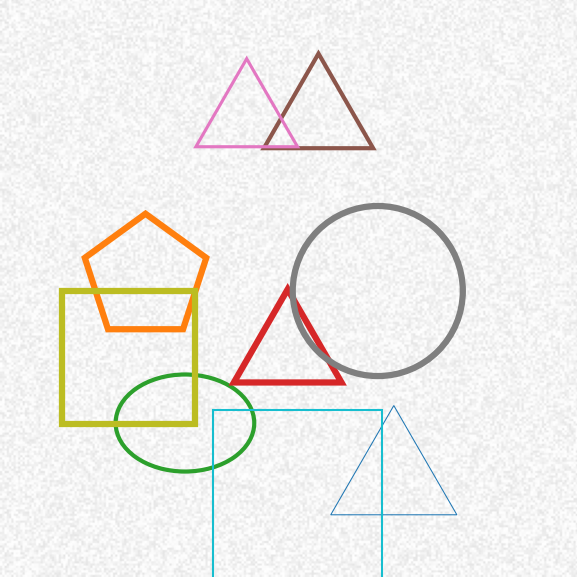[{"shape": "triangle", "thickness": 0.5, "radius": 0.63, "center": [0.682, 0.171]}, {"shape": "pentagon", "thickness": 3, "radius": 0.55, "center": [0.252, 0.518]}, {"shape": "oval", "thickness": 2, "radius": 0.6, "center": [0.32, 0.267]}, {"shape": "triangle", "thickness": 3, "radius": 0.54, "center": [0.498, 0.391]}, {"shape": "triangle", "thickness": 2, "radius": 0.55, "center": [0.551, 0.797]}, {"shape": "triangle", "thickness": 1.5, "radius": 0.51, "center": [0.427, 0.796]}, {"shape": "circle", "thickness": 3, "radius": 0.74, "center": [0.654, 0.495]}, {"shape": "square", "thickness": 3, "radius": 0.57, "center": [0.223, 0.38]}, {"shape": "square", "thickness": 1, "radius": 0.73, "center": [0.515, 0.144]}]